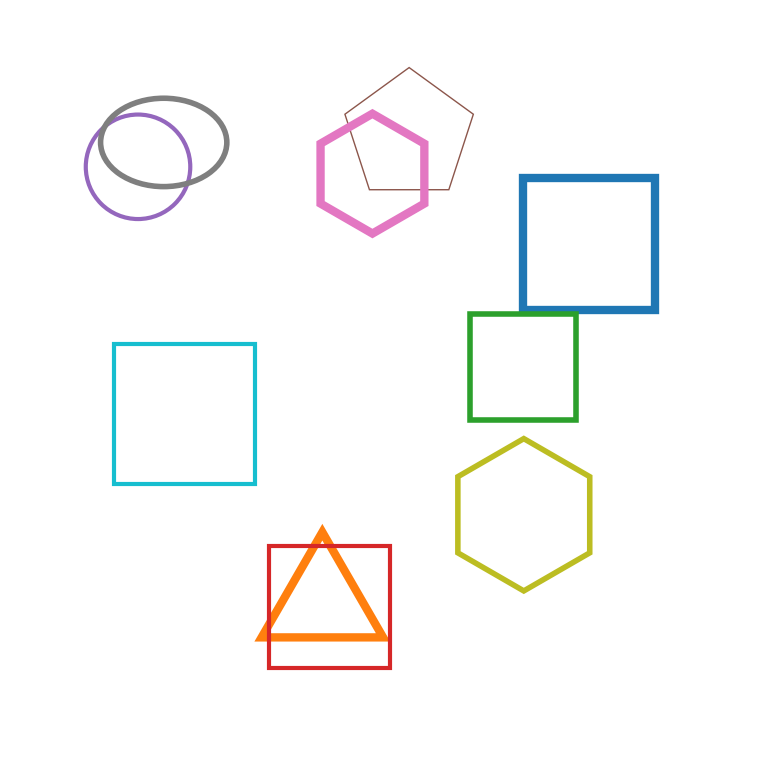[{"shape": "square", "thickness": 3, "radius": 0.43, "center": [0.765, 0.683]}, {"shape": "triangle", "thickness": 3, "radius": 0.46, "center": [0.419, 0.218]}, {"shape": "square", "thickness": 2, "radius": 0.34, "center": [0.679, 0.523]}, {"shape": "square", "thickness": 1.5, "radius": 0.39, "center": [0.428, 0.211]}, {"shape": "circle", "thickness": 1.5, "radius": 0.34, "center": [0.179, 0.783]}, {"shape": "pentagon", "thickness": 0.5, "radius": 0.44, "center": [0.531, 0.825]}, {"shape": "hexagon", "thickness": 3, "radius": 0.39, "center": [0.484, 0.775]}, {"shape": "oval", "thickness": 2, "radius": 0.41, "center": [0.213, 0.815]}, {"shape": "hexagon", "thickness": 2, "radius": 0.49, "center": [0.68, 0.331]}, {"shape": "square", "thickness": 1.5, "radius": 0.46, "center": [0.24, 0.463]}]